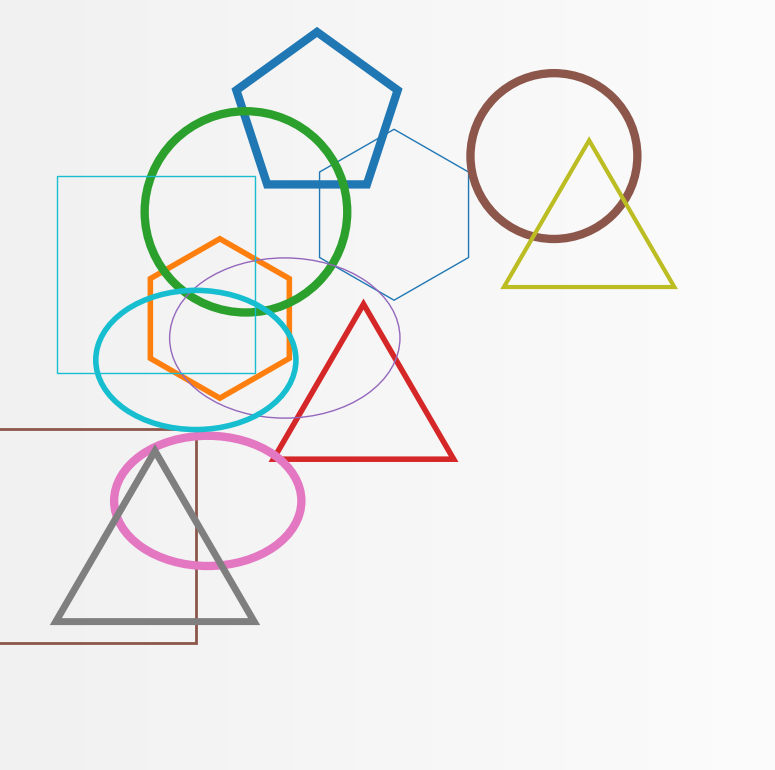[{"shape": "hexagon", "thickness": 0.5, "radius": 0.55, "center": [0.508, 0.721]}, {"shape": "pentagon", "thickness": 3, "radius": 0.55, "center": [0.409, 0.849]}, {"shape": "hexagon", "thickness": 2, "radius": 0.52, "center": [0.284, 0.586]}, {"shape": "circle", "thickness": 3, "radius": 0.65, "center": [0.317, 0.725]}, {"shape": "triangle", "thickness": 2, "radius": 0.67, "center": [0.469, 0.471]}, {"shape": "oval", "thickness": 0.5, "radius": 0.74, "center": [0.367, 0.561]}, {"shape": "circle", "thickness": 3, "radius": 0.54, "center": [0.715, 0.797]}, {"shape": "square", "thickness": 1, "radius": 0.69, "center": [0.114, 0.303]}, {"shape": "oval", "thickness": 3, "radius": 0.6, "center": [0.268, 0.35]}, {"shape": "triangle", "thickness": 2.5, "radius": 0.74, "center": [0.2, 0.267]}, {"shape": "triangle", "thickness": 1.5, "radius": 0.63, "center": [0.76, 0.691]}, {"shape": "oval", "thickness": 2, "radius": 0.65, "center": [0.253, 0.533]}, {"shape": "square", "thickness": 0.5, "radius": 0.64, "center": [0.202, 0.643]}]